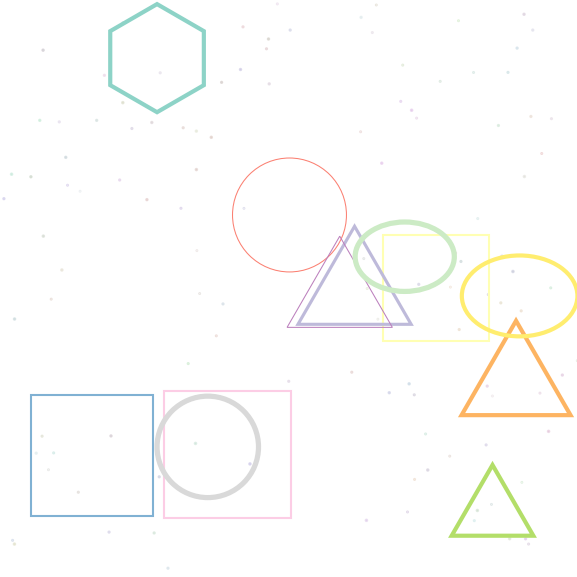[{"shape": "hexagon", "thickness": 2, "radius": 0.47, "center": [0.272, 0.898]}, {"shape": "square", "thickness": 1, "radius": 0.46, "center": [0.754, 0.501]}, {"shape": "triangle", "thickness": 1.5, "radius": 0.57, "center": [0.614, 0.494]}, {"shape": "circle", "thickness": 0.5, "radius": 0.49, "center": [0.501, 0.627]}, {"shape": "square", "thickness": 1, "radius": 0.53, "center": [0.159, 0.21]}, {"shape": "triangle", "thickness": 2, "radius": 0.54, "center": [0.894, 0.335]}, {"shape": "triangle", "thickness": 2, "radius": 0.41, "center": [0.853, 0.112]}, {"shape": "square", "thickness": 1, "radius": 0.55, "center": [0.394, 0.212]}, {"shape": "circle", "thickness": 2.5, "radius": 0.44, "center": [0.36, 0.225]}, {"shape": "triangle", "thickness": 0.5, "radius": 0.53, "center": [0.588, 0.485]}, {"shape": "oval", "thickness": 2.5, "radius": 0.43, "center": [0.701, 0.555]}, {"shape": "oval", "thickness": 2, "radius": 0.5, "center": [0.9, 0.487]}]